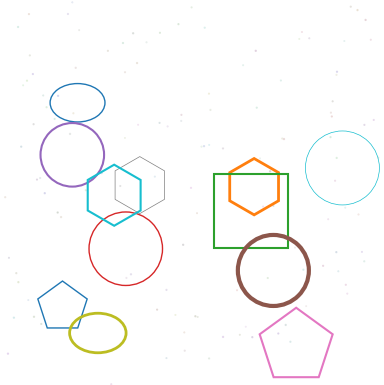[{"shape": "pentagon", "thickness": 1, "radius": 0.34, "center": [0.162, 0.203]}, {"shape": "oval", "thickness": 1, "radius": 0.36, "center": [0.201, 0.733]}, {"shape": "hexagon", "thickness": 2, "radius": 0.37, "center": [0.66, 0.515]}, {"shape": "square", "thickness": 1.5, "radius": 0.48, "center": [0.652, 0.452]}, {"shape": "circle", "thickness": 1, "radius": 0.48, "center": [0.327, 0.354]}, {"shape": "circle", "thickness": 1.5, "radius": 0.41, "center": [0.188, 0.598]}, {"shape": "circle", "thickness": 3, "radius": 0.46, "center": [0.71, 0.298]}, {"shape": "pentagon", "thickness": 1.5, "radius": 0.5, "center": [0.769, 0.101]}, {"shape": "hexagon", "thickness": 0.5, "radius": 0.37, "center": [0.363, 0.519]}, {"shape": "oval", "thickness": 2, "radius": 0.37, "center": [0.254, 0.135]}, {"shape": "hexagon", "thickness": 1.5, "radius": 0.4, "center": [0.297, 0.493]}, {"shape": "circle", "thickness": 0.5, "radius": 0.48, "center": [0.889, 0.564]}]